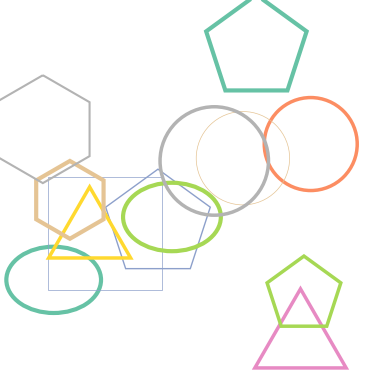[{"shape": "oval", "thickness": 3, "radius": 0.61, "center": [0.139, 0.273]}, {"shape": "pentagon", "thickness": 3, "radius": 0.69, "center": [0.666, 0.876]}, {"shape": "circle", "thickness": 2.5, "radius": 0.6, "center": [0.807, 0.626]}, {"shape": "pentagon", "thickness": 1, "radius": 0.71, "center": [0.41, 0.418]}, {"shape": "square", "thickness": 0.5, "radius": 0.74, "center": [0.273, 0.394]}, {"shape": "triangle", "thickness": 2.5, "radius": 0.68, "center": [0.78, 0.113]}, {"shape": "pentagon", "thickness": 2.5, "radius": 0.5, "center": [0.79, 0.234]}, {"shape": "oval", "thickness": 3, "radius": 0.63, "center": [0.447, 0.436]}, {"shape": "triangle", "thickness": 2.5, "radius": 0.62, "center": [0.233, 0.391]}, {"shape": "circle", "thickness": 0.5, "radius": 0.61, "center": [0.631, 0.589]}, {"shape": "hexagon", "thickness": 3, "radius": 0.51, "center": [0.182, 0.481]}, {"shape": "circle", "thickness": 2.5, "radius": 0.7, "center": [0.557, 0.582]}, {"shape": "hexagon", "thickness": 1.5, "radius": 0.7, "center": [0.111, 0.664]}]